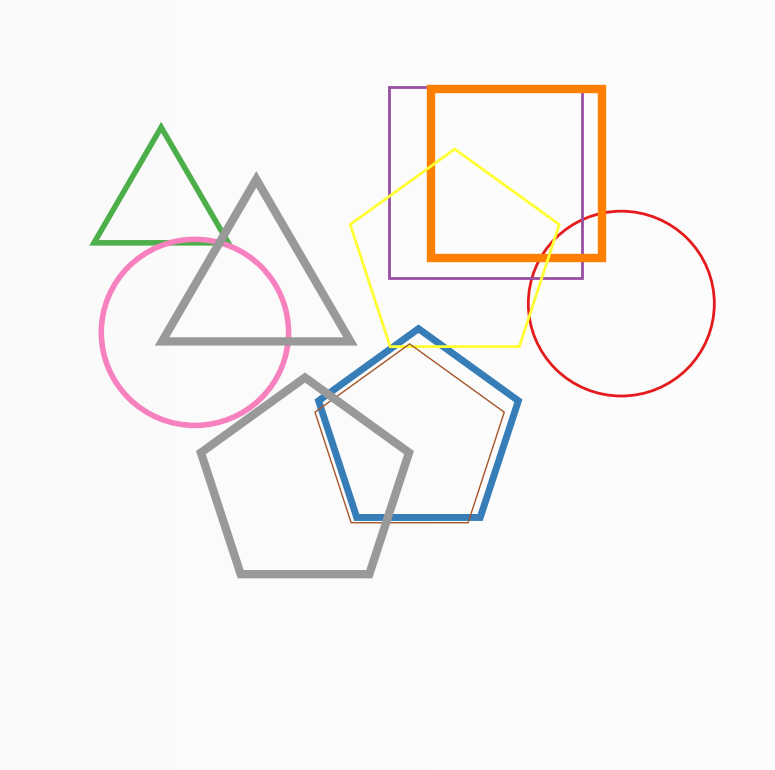[{"shape": "circle", "thickness": 1, "radius": 0.6, "center": [0.802, 0.606]}, {"shape": "pentagon", "thickness": 2.5, "radius": 0.68, "center": [0.54, 0.438]}, {"shape": "triangle", "thickness": 2, "radius": 0.5, "center": [0.208, 0.735]}, {"shape": "square", "thickness": 1, "radius": 0.62, "center": [0.626, 0.763]}, {"shape": "square", "thickness": 3, "radius": 0.55, "center": [0.666, 0.775]}, {"shape": "pentagon", "thickness": 1, "radius": 0.71, "center": [0.587, 0.665]}, {"shape": "pentagon", "thickness": 0.5, "radius": 0.64, "center": [0.529, 0.425]}, {"shape": "circle", "thickness": 2, "radius": 0.6, "center": [0.252, 0.568]}, {"shape": "triangle", "thickness": 3, "radius": 0.7, "center": [0.331, 0.627]}, {"shape": "pentagon", "thickness": 3, "radius": 0.71, "center": [0.394, 0.369]}]